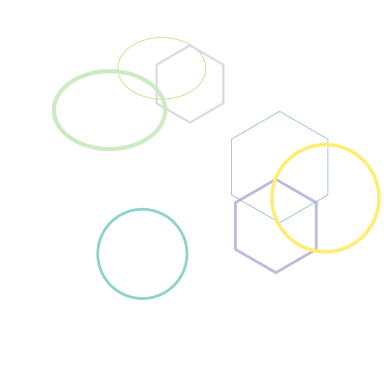[{"shape": "circle", "thickness": 2, "radius": 0.58, "center": [0.37, 0.341]}, {"shape": "hexagon", "thickness": 2, "radius": 0.61, "center": [0.717, 0.413]}, {"shape": "hexagon", "thickness": 0.5, "radius": 0.72, "center": [0.726, 0.566]}, {"shape": "oval", "thickness": 0.5, "radius": 0.57, "center": [0.42, 0.823]}, {"shape": "hexagon", "thickness": 1.5, "radius": 0.5, "center": [0.493, 0.782]}, {"shape": "oval", "thickness": 3, "radius": 0.72, "center": [0.284, 0.714]}, {"shape": "circle", "thickness": 2.5, "radius": 0.7, "center": [0.845, 0.485]}]